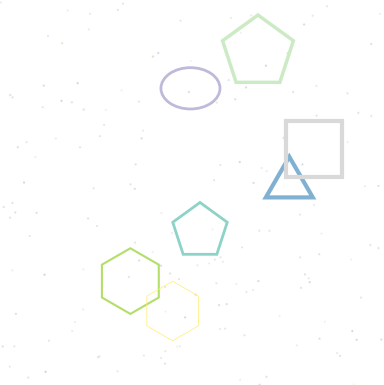[{"shape": "pentagon", "thickness": 2, "radius": 0.37, "center": [0.519, 0.4]}, {"shape": "oval", "thickness": 2, "radius": 0.38, "center": [0.495, 0.771]}, {"shape": "triangle", "thickness": 3, "radius": 0.35, "center": [0.751, 0.522]}, {"shape": "hexagon", "thickness": 1.5, "radius": 0.43, "center": [0.339, 0.27]}, {"shape": "square", "thickness": 3, "radius": 0.36, "center": [0.816, 0.613]}, {"shape": "pentagon", "thickness": 2.5, "radius": 0.48, "center": [0.67, 0.864]}, {"shape": "hexagon", "thickness": 0.5, "radius": 0.39, "center": [0.448, 0.192]}]